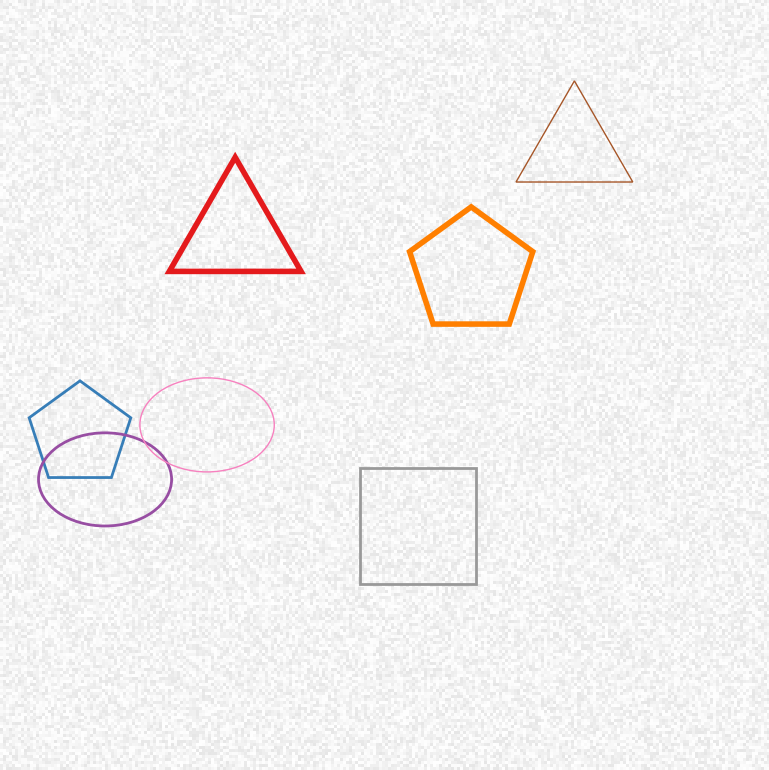[{"shape": "triangle", "thickness": 2, "radius": 0.49, "center": [0.305, 0.697]}, {"shape": "pentagon", "thickness": 1, "radius": 0.35, "center": [0.104, 0.436]}, {"shape": "oval", "thickness": 1, "radius": 0.43, "center": [0.136, 0.377]}, {"shape": "pentagon", "thickness": 2, "radius": 0.42, "center": [0.612, 0.647]}, {"shape": "triangle", "thickness": 0.5, "radius": 0.44, "center": [0.746, 0.807]}, {"shape": "oval", "thickness": 0.5, "radius": 0.44, "center": [0.269, 0.448]}, {"shape": "square", "thickness": 1, "radius": 0.38, "center": [0.543, 0.317]}]